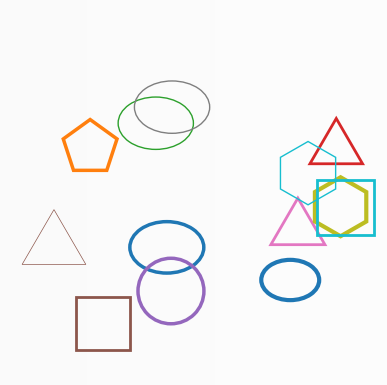[{"shape": "oval", "thickness": 3, "radius": 0.37, "center": [0.749, 0.273]}, {"shape": "oval", "thickness": 2.5, "radius": 0.48, "center": [0.431, 0.358]}, {"shape": "pentagon", "thickness": 2.5, "radius": 0.36, "center": [0.233, 0.617]}, {"shape": "oval", "thickness": 1, "radius": 0.49, "center": [0.402, 0.68]}, {"shape": "triangle", "thickness": 2, "radius": 0.39, "center": [0.868, 0.614]}, {"shape": "circle", "thickness": 2.5, "radius": 0.43, "center": [0.441, 0.244]}, {"shape": "triangle", "thickness": 0.5, "radius": 0.47, "center": [0.139, 0.361]}, {"shape": "square", "thickness": 2, "radius": 0.34, "center": [0.266, 0.161]}, {"shape": "triangle", "thickness": 2, "radius": 0.4, "center": [0.769, 0.405]}, {"shape": "oval", "thickness": 1, "radius": 0.49, "center": [0.444, 0.722]}, {"shape": "hexagon", "thickness": 3, "radius": 0.38, "center": [0.879, 0.463]}, {"shape": "hexagon", "thickness": 1, "radius": 0.41, "center": [0.795, 0.55]}, {"shape": "square", "thickness": 2, "radius": 0.36, "center": [0.892, 0.461]}]